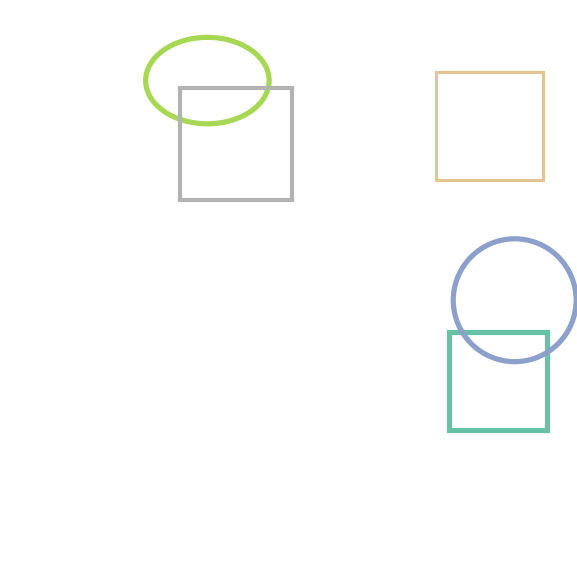[{"shape": "square", "thickness": 2.5, "radius": 0.42, "center": [0.862, 0.339]}, {"shape": "circle", "thickness": 2.5, "radius": 0.53, "center": [0.891, 0.479]}, {"shape": "oval", "thickness": 2.5, "radius": 0.53, "center": [0.359, 0.86]}, {"shape": "square", "thickness": 1.5, "radius": 0.46, "center": [0.847, 0.781]}, {"shape": "square", "thickness": 2, "radius": 0.49, "center": [0.409, 0.749]}]